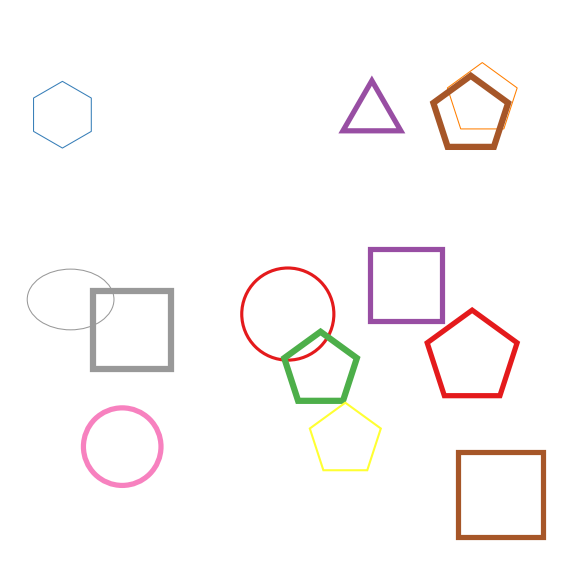[{"shape": "circle", "thickness": 1.5, "radius": 0.4, "center": [0.498, 0.455]}, {"shape": "pentagon", "thickness": 2.5, "radius": 0.41, "center": [0.818, 0.38]}, {"shape": "hexagon", "thickness": 0.5, "radius": 0.29, "center": [0.108, 0.801]}, {"shape": "pentagon", "thickness": 3, "radius": 0.33, "center": [0.555, 0.359]}, {"shape": "square", "thickness": 2.5, "radius": 0.31, "center": [0.703, 0.506]}, {"shape": "triangle", "thickness": 2.5, "radius": 0.29, "center": [0.644, 0.802]}, {"shape": "pentagon", "thickness": 0.5, "radius": 0.32, "center": [0.835, 0.827]}, {"shape": "pentagon", "thickness": 1, "radius": 0.32, "center": [0.598, 0.237]}, {"shape": "pentagon", "thickness": 3, "radius": 0.34, "center": [0.815, 0.8]}, {"shape": "square", "thickness": 2.5, "radius": 0.37, "center": [0.866, 0.143]}, {"shape": "circle", "thickness": 2.5, "radius": 0.34, "center": [0.212, 0.226]}, {"shape": "oval", "thickness": 0.5, "radius": 0.38, "center": [0.122, 0.481]}, {"shape": "square", "thickness": 3, "radius": 0.34, "center": [0.229, 0.428]}]